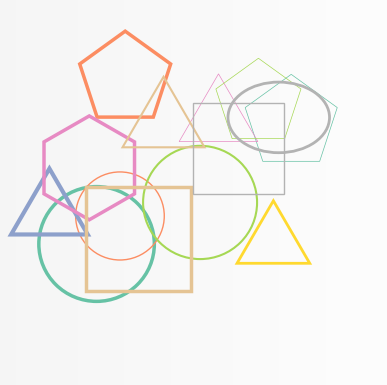[{"shape": "circle", "thickness": 2.5, "radius": 0.75, "center": [0.249, 0.366]}, {"shape": "pentagon", "thickness": 0.5, "radius": 0.62, "center": [0.752, 0.682]}, {"shape": "circle", "thickness": 1, "radius": 0.57, "center": [0.31, 0.439]}, {"shape": "pentagon", "thickness": 2.5, "radius": 0.62, "center": [0.323, 0.796]}, {"shape": "triangle", "thickness": 3, "radius": 0.57, "center": [0.128, 0.448]}, {"shape": "triangle", "thickness": 0.5, "radius": 0.59, "center": [0.564, 0.691]}, {"shape": "hexagon", "thickness": 2.5, "radius": 0.67, "center": [0.23, 0.564]}, {"shape": "pentagon", "thickness": 0.5, "radius": 0.58, "center": [0.667, 0.733]}, {"shape": "circle", "thickness": 1.5, "radius": 0.74, "center": [0.516, 0.474]}, {"shape": "triangle", "thickness": 2, "radius": 0.54, "center": [0.706, 0.37]}, {"shape": "triangle", "thickness": 1.5, "radius": 0.61, "center": [0.422, 0.678]}, {"shape": "square", "thickness": 2.5, "radius": 0.68, "center": [0.357, 0.379]}, {"shape": "square", "thickness": 1, "radius": 0.59, "center": [0.614, 0.614]}, {"shape": "oval", "thickness": 2, "radius": 0.66, "center": [0.719, 0.695]}]